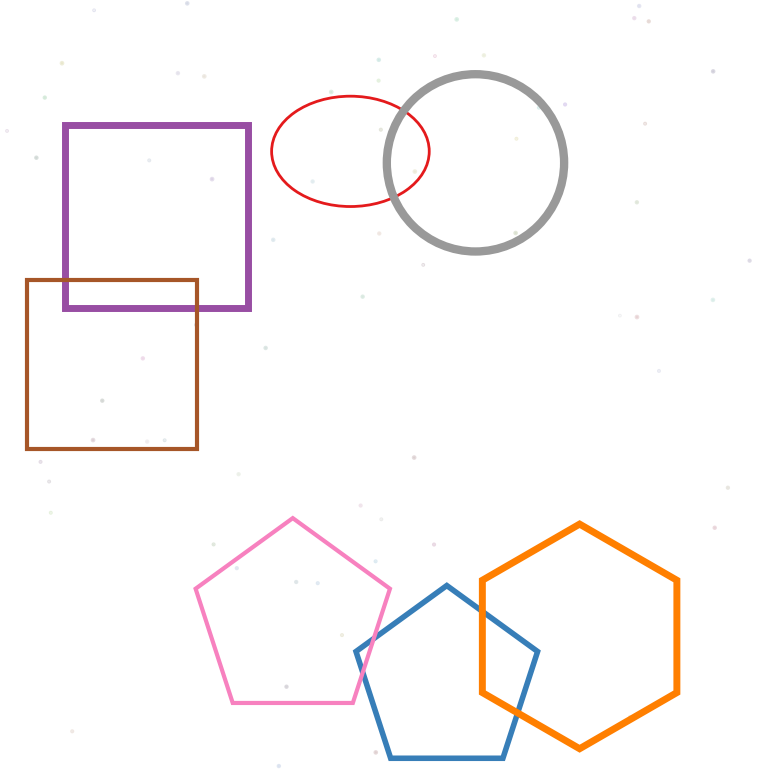[{"shape": "oval", "thickness": 1, "radius": 0.51, "center": [0.455, 0.803]}, {"shape": "pentagon", "thickness": 2, "radius": 0.62, "center": [0.58, 0.116]}, {"shape": "square", "thickness": 2.5, "radius": 0.59, "center": [0.203, 0.719]}, {"shape": "hexagon", "thickness": 2.5, "radius": 0.73, "center": [0.753, 0.173]}, {"shape": "square", "thickness": 1.5, "radius": 0.55, "center": [0.146, 0.527]}, {"shape": "pentagon", "thickness": 1.5, "radius": 0.66, "center": [0.38, 0.194]}, {"shape": "circle", "thickness": 3, "radius": 0.58, "center": [0.617, 0.789]}]